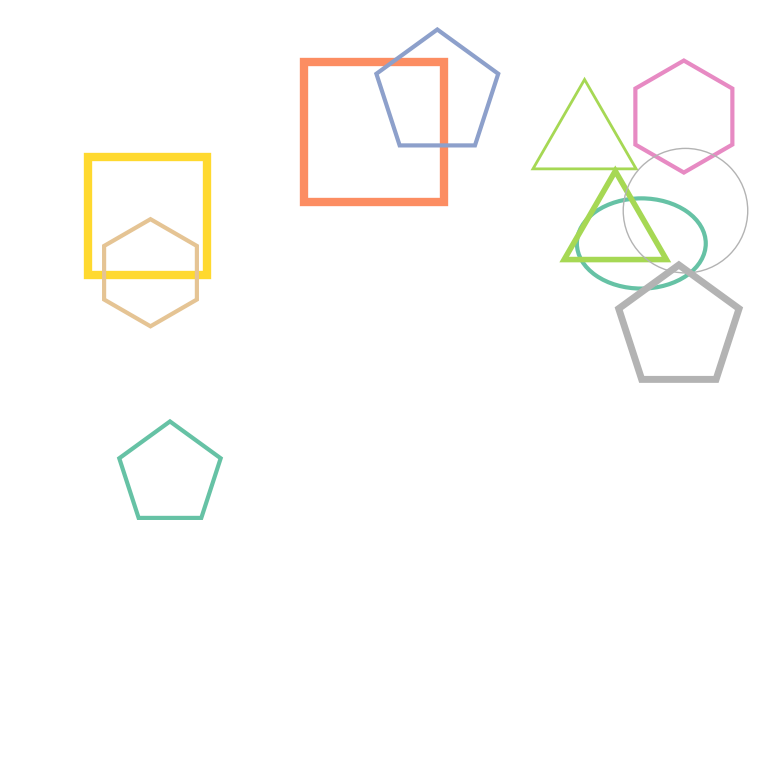[{"shape": "pentagon", "thickness": 1.5, "radius": 0.35, "center": [0.221, 0.383]}, {"shape": "oval", "thickness": 1.5, "radius": 0.42, "center": [0.833, 0.684]}, {"shape": "square", "thickness": 3, "radius": 0.46, "center": [0.486, 0.828]}, {"shape": "pentagon", "thickness": 1.5, "radius": 0.42, "center": [0.568, 0.878]}, {"shape": "hexagon", "thickness": 1.5, "radius": 0.36, "center": [0.888, 0.849]}, {"shape": "triangle", "thickness": 1, "radius": 0.39, "center": [0.759, 0.819]}, {"shape": "triangle", "thickness": 2, "radius": 0.38, "center": [0.799, 0.701]}, {"shape": "square", "thickness": 3, "radius": 0.39, "center": [0.191, 0.719]}, {"shape": "hexagon", "thickness": 1.5, "radius": 0.35, "center": [0.195, 0.646]}, {"shape": "pentagon", "thickness": 2.5, "radius": 0.41, "center": [0.882, 0.574]}, {"shape": "circle", "thickness": 0.5, "radius": 0.4, "center": [0.89, 0.726]}]